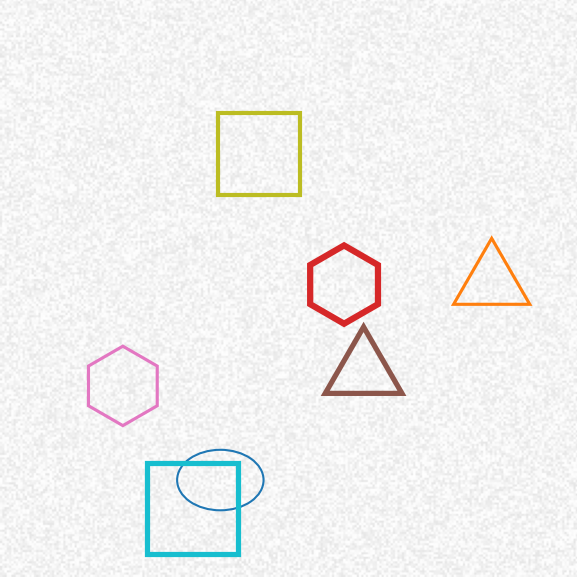[{"shape": "oval", "thickness": 1, "radius": 0.37, "center": [0.382, 0.168]}, {"shape": "triangle", "thickness": 1.5, "radius": 0.38, "center": [0.851, 0.51]}, {"shape": "hexagon", "thickness": 3, "radius": 0.34, "center": [0.596, 0.506]}, {"shape": "triangle", "thickness": 2.5, "radius": 0.38, "center": [0.63, 0.356]}, {"shape": "hexagon", "thickness": 1.5, "radius": 0.34, "center": [0.213, 0.331]}, {"shape": "square", "thickness": 2, "radius": 0.35, "center": [0.449, 0.733]}, {"shape": "square", "thickness": 2.5, "radius": 0.39, "center": [0.333, 0.119]}]